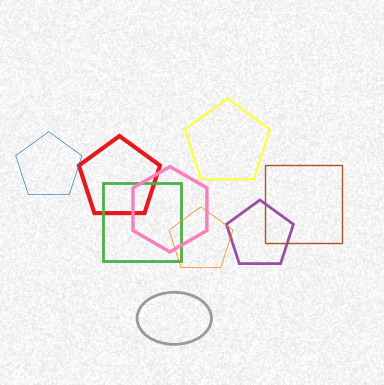[{"shape": "pentagon", "thickness": 3, "radius": 0.55, "center": [0.31, 0.536]}, {"shape": "pentagon", "thickness": 0.5, "radius": 0.45, "center": [0.127, 0.568]}, {"shape": "square", "thickness": 2, "radius": 0.51, "center": [0.369, 0.423]}, {"shape": "pentagon", "thickness": 2, "radius": 0.46, "center": [0.675, 0.389]}, {"shape": "pentagon", "thickness": 0.5, "radius": 0.44, "center": [0.522, 0.375]}, {"shape": "pentagon", "thickness": 1.5, "radius": 0.58, "center": [0.591, 0.628]}, {"shape": "square", "thickness": 1, "radius": 0.51, "center": [0.788, 0.471]}, {"shape": "hexagon", "thickness": 2.5, "radius": 0.55, "center": [0.441, 0.457]}, {"shape": "oval", "thickness": 2, "radius": 0.48, "center": [0.453, 0.173]}]